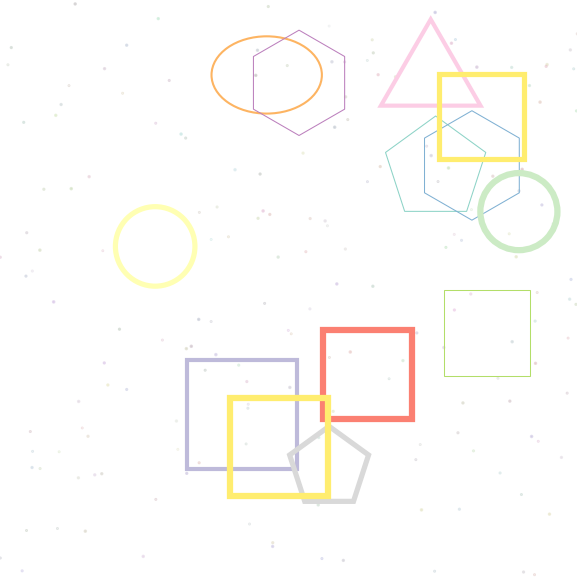[{"shape": "pentagon", "thickness": 0.5, "radius": 0.46, "center": [0.754, 0.707]}, {"shape": "circle", "thickness": 2.5, "radius": 0.34, "center": [0.269, 0.572]}, {"shape": "square", "thickness": 2, "radius": 0.47, "center": [0.419, 0.281]}, {"shape": "square", "thickness": 3, "radius": 0.38, "center": [0.636, 0.351]}, {"shape": "hexagon", "thickness": 0.5, "radius": 0.47, "center": [0.817, 0.713]}, {"shape": "oval", "thickness": 1, "radius": 0.48, "center": [0.462, 0.869]}, {"shape": "square", "thickness": 0.5, "radius": 0.37, "center": [0.843, 0.423]}, {"shape": "triangle", "thickness": 2, "radius": 0.5, "center": [0.746, 0.866]}, {"shape": "pentagon", "thickness": 2.5, "radius": 0.36, "center": [0.57, 0.189]}, {"shape": "hexagon", "thickness": 0.5, "radius": 0.46, "center": [0.518, 0.856]}, {"shape": "circle", "thickness": 3, "radius": 0.33, "center": [0.899, 0.633]}, {"shape": "square", "thickness": 3, "radius": 0.42, "center": [0.482, 0.225]}, {"shape": "square", "thickness": 2.5, "radius": 0.37, "center": [0.833, 0.798]}]